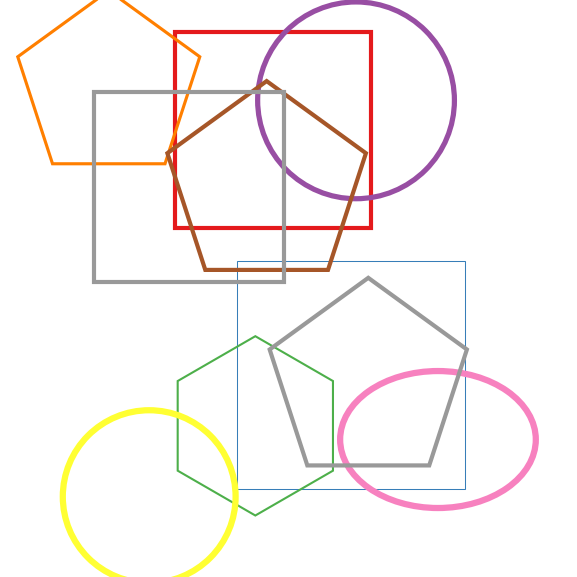[{"shape": "square", "thickness": 2, "radius": 0.85, "center": [0.473, 0.774]}, {"shape": "square", "thickness": 0.5, "radius": 0.99, "center": [0.607, 0.35]}, {"shape": "hexagon", "thickness": 1, "radius": 0.78, "center": [0.442, 0.262]}, {"shape": "circle", "thickness": 2.5, "radius": 0.85, "center": [0.617, 0.825]}, {"shape": "pentagon", "thickness": 1.5, "radius": 0.83, "center": [0.188, 0.85]}, {"shape": "circle", "thickness": 3, "radius": 0.75, "center": [0.258, 0.139]}, {"shape": "pentagon", "thickness": 2, "radius": 0.9, "center": [0.462, 0.678]}, {"shape": "oval", "thickness": 3, "radius": 0.85, "center": [0.758, 0.238]}, {"shape": "square", "thickness": 2, "radius": 0.82, "center": [0.327, 0.675]}, {"shape": "pentagon", "thickness": 2, "radius": 0.9, "center": [0.638, 0.338]}]